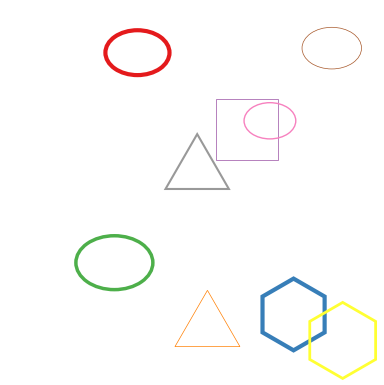[{"shape": "oval", "thickness": 3, "radius": 0.42, "center": [0.357, 0.863]}, {"shape": "hexagon", "thickness": 3, "radius": 0.47, "center": [0.763, 0.183]}, {"shape": "oval", "thickness": 2.5, "radius": 0.5, "center": [0.297, 0.318]}, {"shape": "square", "thickness": 0.5, "radius": 0.4, "center": [0.641, 0.664]}, {"shape": "triangle", "thickness": 0.5, "radius": 0.49, "center": [0.539, 0.148]}, {"shape": "hexagon", "thickness": 2, "radius": 0.49, "center": [0.89, 0.116]}, {"shape": "oval", "thickness": 0.5, "radius": 0.39, "center": [0.862, 0.875]}, {"shape": "oval", "thickness": 1, "radius": 0.34, "center": [0.701, 0.686]}, {"shape": "triangle", "thickness": 1.5, "radius": 0.48, "center": [0.512, 0.557]}]